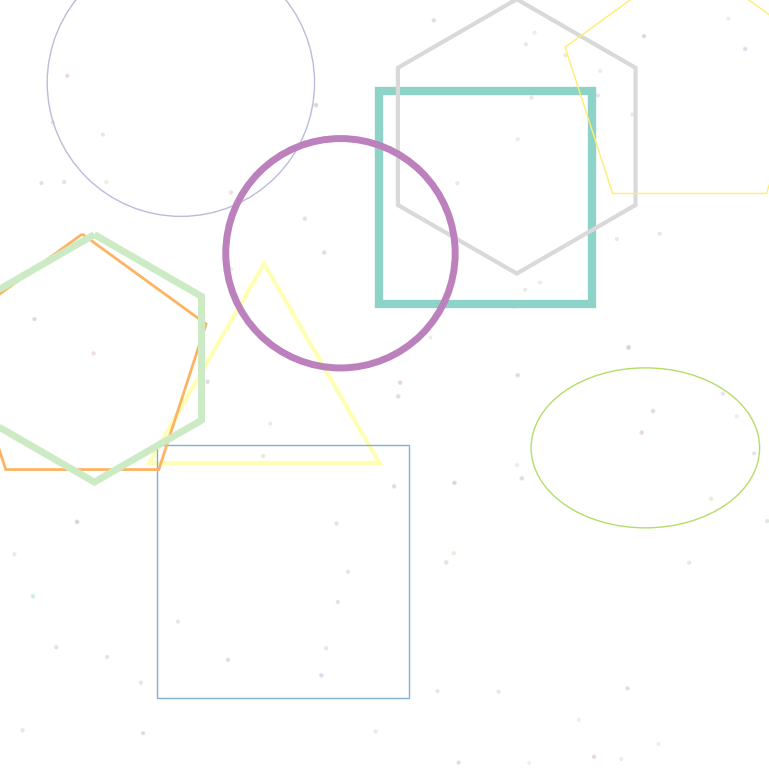[{"shape": "square", "thickness": 3, "radius": 0.69, "center": [0.63, 0.744]}, {"shape": "triangle", "thickness": 1.5, "radius": 0.86, "center": [0.343, 0.485]}, {"shape": "circle", "thickness": 0.5, "radius": 0.87, "center": [0.235, 0.893]}, {"shape": "square", "thickness": 0.5, "radius": 0.82, "center": [0.368, 0.258]}, {"shape": "pentagon", "thickness": 1, "radius": 0.85, "center": [0.107, 0.527]}, {"shape": "oval", "thickness": 0.5, "radius": 0.74, "center": [0.838, 0.418]}, {"shape": "hexagon", "thickness": 1.5, "radius": 0.89, "center": [0.671, 0.823]}, {"shape": "circle", "thickness": 2.5, "radius": 0.74, "center": [0.442, 0.671]}, {"shape": "hexagon", "thickness": 2.5, "radius": 0.8, "center": [0.122, 0.535]}, {"shape": "pentagon", "thickness": 0.5, "radius": 0.85, "center": [0.895, 0.886]}]